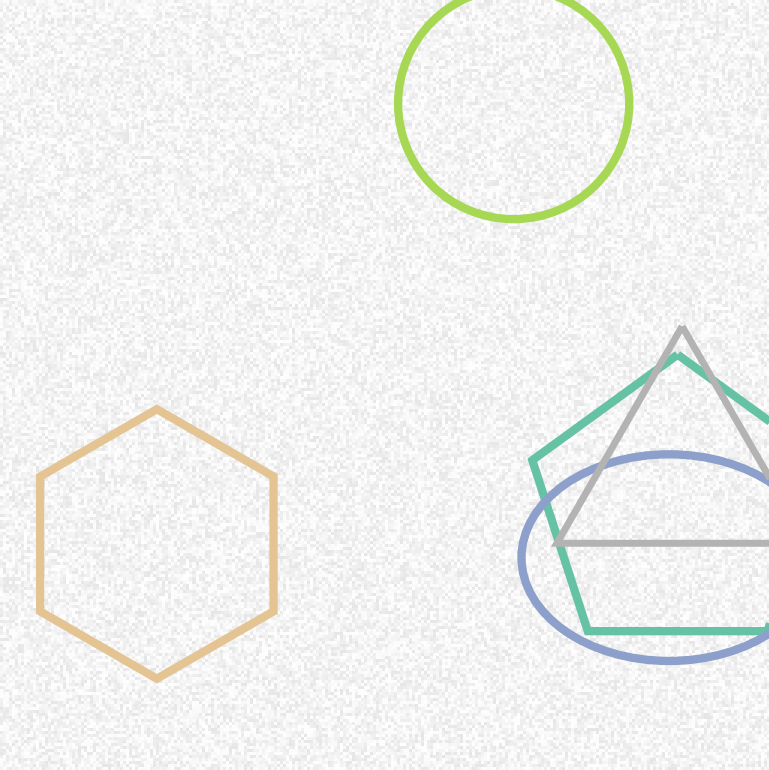[{"shape": "pentagon", "thickness": 3, "radius": 0.99, "center": [0.88, 0.341]}, {"shape": "oval", "thickness": 3, "radius": 0.96, "center": [0.869, 0.276]}, {"shape": "circle", "thickness": 3, "radius": 0.75, "center": [0.667, 0.865]}, {"shape": "hexagon", "thickness": 3, "radius": 0.88, "center": [0.204, 0.294]}, {"shape": "triangle", "thickness": 2.5, "radius": 0.94, "center": [0.886, 0.388]}]